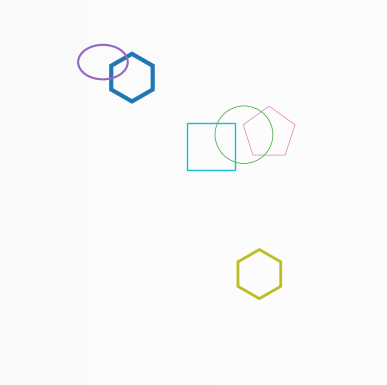[{"shape": "hexagon", "thickness": 3, "radius": 0.31, "center": [0.341, 0.798]}, {"shape": "circle", "thickness": 0.5, "radius": 0.37, "center": [0.63, 0.65]}, {"shape": "oval", "thickness": 1.5, "radius": 0.32, "center": [0.266, 0.839]}, {"shape": "pentagon", "thickness": 0.5, "radius": 0.35, "center": [0.694, 0.654]}, {"shape": "hexagon", "thickness": 2, "radius": 0.32, "center": [0.669, 0.288]}, {"shape": "square", "thickness": 1, "radius": 0.31, "center": [0.545, 0.62]}]